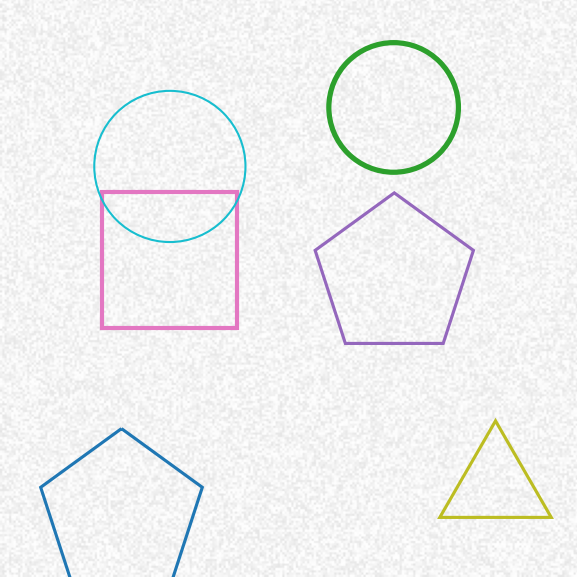[{"shape": "pentagon", "thickness": 1.5, "radius": 0.74, "center": [0.21, 0.11]}, {"shape": "circle", "thickness": 2.5, "radius": 0.56, "center": [0.682, 0.813]}, {"shape": "pentagon", "thickness": 1.5, "radius": 0.72, "center": [0.683, 0.521]}, {"shape": "square", "thickness": 2, "radius": 0.59, "center": [0.293, 0.549]}, {"shape": "triangle", "thickness": 1.5, "radius": 0.56, "center": [0.858, 0.159]}, {"shape": "circle", "thickness": 1, "radius": 0.65, "center": [0.294, 0.711]}]